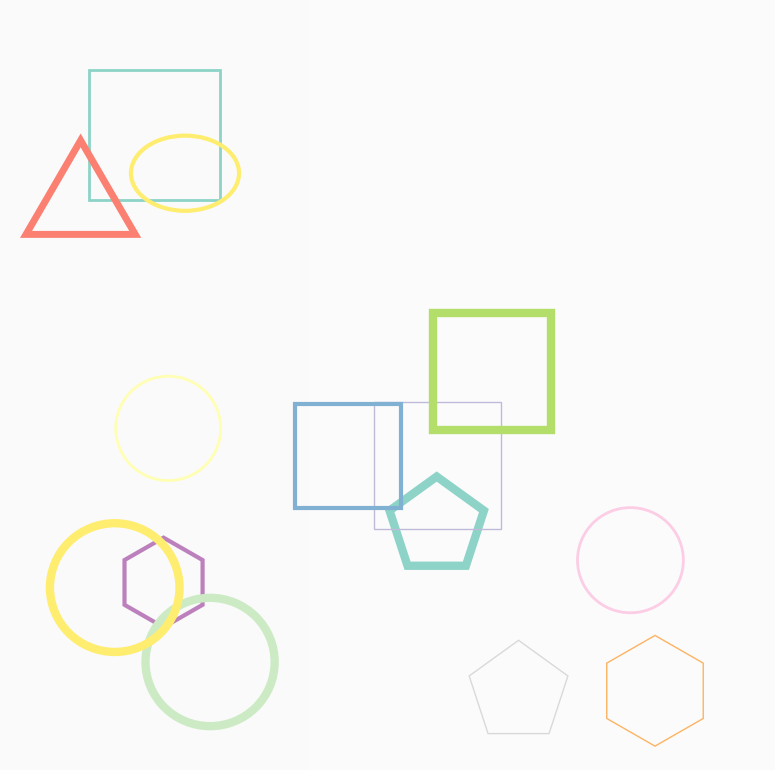[{"shape": "pentagon", "thickness": 3, "radius": 0.32, "center": [0.564, 0.317]}, {"shape": "square", "thickness": 1, "radius": 0.42, "center": [0.199, 0.825]}, {"shape": "circle", "thickness": 1, "radius": 0.34, "center": [0.217, 0.444]}, {"shape": "square", "thickness": 0.5, "radius": 0.41, "center": [0.565, 0.395]}, {"shape": "triangle", "thickness": 2.5, "radius": 0.41, "center": [0.104, 0.736]}, {"shape": "square", "thickness": 1.5, "radius": 0.34, "center": [0.449, 0.408]}, {"shape": "hexagon", "thickness": 0.5, "radius": 0.36, "center": [0.845, 0.103]}, {"shape": "square", "thickness": 3, "radius": 0.38, "center": [0.635, 0.517]}, {"shape": "circle", "thickness": 1, "radius": 0.34, "center": [0.813, 0.272]}, {"shape": "pentagon", "thickness": 0.5, "radius": 0.33, "center": [0.669, 0.101]}, {"shape": "hexagon", "thickness": 1.5, "radius": 0.29, "center": [0.211, 0.244]}, {"shape": "circle", "thickness": 3, "radius": 0.42, "center": [0.271, 0.14]}, {"shape": "circle", "thickness": 3, "radius": 0.42, "center": [0.148, 0.237]}, {"shape": "oval", "thickness": 1.5, "radius": 0.35, "center": [0.239, 0.775]}]